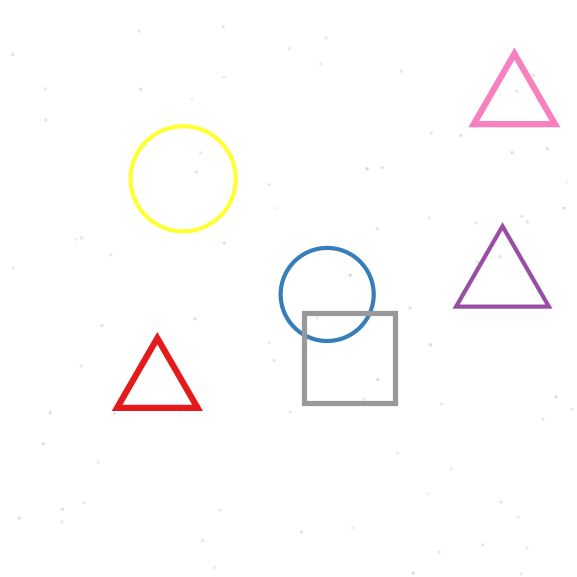[{"shape": "triangle", "thickness": 3, "radius": 0.4, "center": [0.272, 0.333]}, {"shape": "circle", "thickness": 2, "radius": 0.4, "center": [0.567, 0.489]}, {"shape": "triangle", "thickness": 2, "radius": 0.46, "center": [0.87, 0.515]}, {"shape": "circle", "thickness": 2, "radius": 0.46, "center": [0.317, 0.689]}, {"shape": "triangle", "thickness": 3, "radius": 0.41, "center": [0.891, 0.825]}, {"shape": "square", "thickness": 2.5, "radius": 0.39, "center": [0.605, 0.379]}]